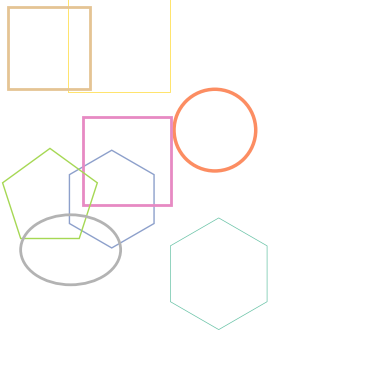[{"shape": "hexagon", "thickness": 0.5, "radius": 0.73, "center": [0.568, 0.289]}, {"shape": "circle", "thickness": 2.5, "radius": 0.53, "center": [0.558, 0.662]}, {"shape": "hexagon", "thickness": 1, "radius": 0.63, "center": [0.29, 0.483]}, {"shape": "square", "thickness": 2, "radius": 0.57, "center": [0.331, 0.581]}, {"shape": "pentagon", "thickness": 1, "radius": 0.65, "center": [0.13, 0.485]}, {"shape": "square", "thickness": 0.5, "radius": 0.66, "center": [0.309, 0.893]}, {"shape": "square", "thickness": 2, "radius": 0.53, "center": [0.128, 0.875]}, {"shape": "oval", "thickness": 2, "radius": 0.65, "center": [0.183, 0.351]}]